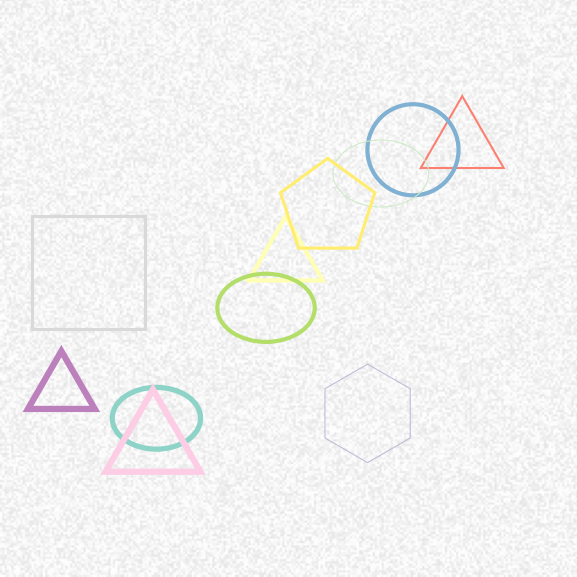[{"shape": "oval", "thickness": 2.5, "radius": 0.38, "center": [0.271, 0.275]}, {"shape": "triangle", "thickness": 2, "radius": 0.37, "center": [0.495, 0.551]}, {"shape": "hexagon", "thickness": 0.5, "radius": 0.43, "center": [0.637, 0.283]}, {"shape": "triangle", "thickness": 1, "radius": 0.41, "center": [0.8, 0.75]}, {"shape": "circle", "thickness": 2, "radius": 0.39, "center": [0.715, 0.74]}, {"shape": "oval", "thickness": 2, "radius": 0.42, "center": [0.461, 0.466]}, {"shape": "triangle", "thickness": 3, "radius": 0.47, "center": [0.265, 0.23]}, {"shape": "square", "thickness": 1.5, "radius": 0.49, "center": [0.153, 0.527]}, {"shape": "triangle", "thickness": 3, "radius": 0.33, "center": [0.106, 0.324]}, {"shape": "oval", "thickness": 0.5, "radius": 0.41, "center": [0.659, 0.699]}, {"shape": "pentagon", "thickness": 1.5, "radius": 0.43, "center": [0.567, 0.639]}]